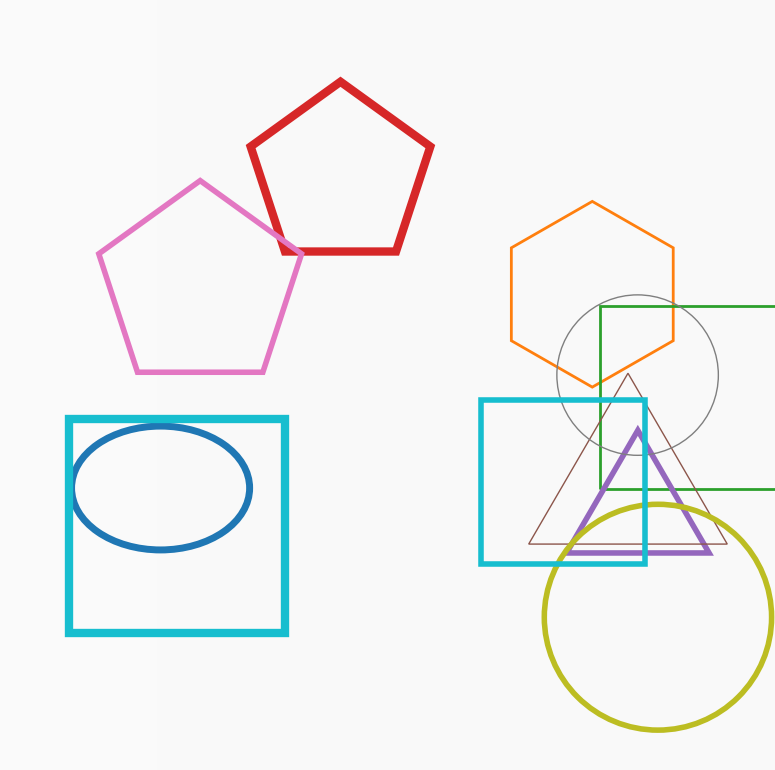[{"shape": "oval", "thickness": 2.5, "radius": 0.57, "center": [0.207, 0.366]}, {"shape": "hexagon", "thickness": 1, "radius": 0.6, "center": [0.764, 0.618]}, {"shape": "square", "thickness": 1, "radius": 0.59, "center": [0.893, 0.484]}, {"shape": "pentagon", "thickness": 3, "radius": 0.61, "center": [0.439, 0.772]}, {"shape": "triangle", "thickness": 2, "radius": 0.53, "center": [0.823, 0.335]}, {"shape": "triangle", "thickness": 0.5, "radius": 0.74, "center": [0.81, 0.367]}, {"shape": "pentagon", "thickness": 2, "radius": 0.69, "center": [0.258, 0.628]}, {"shape": "circle", "thickness": 0.5, "radius": 0.52, "center": [0.823, 0.513]}, {"shape": "circle", "thickness": 2, "radius": 0.73, "center": [0.849, 0.198]}, {"shape": "square", "thickness": 3, "radius": 0.69, "center": [0.229, 0.317]}, {"shape": "square", "thickness": 2, "radius": 0.53, "center": [0.727, 0.374]}]